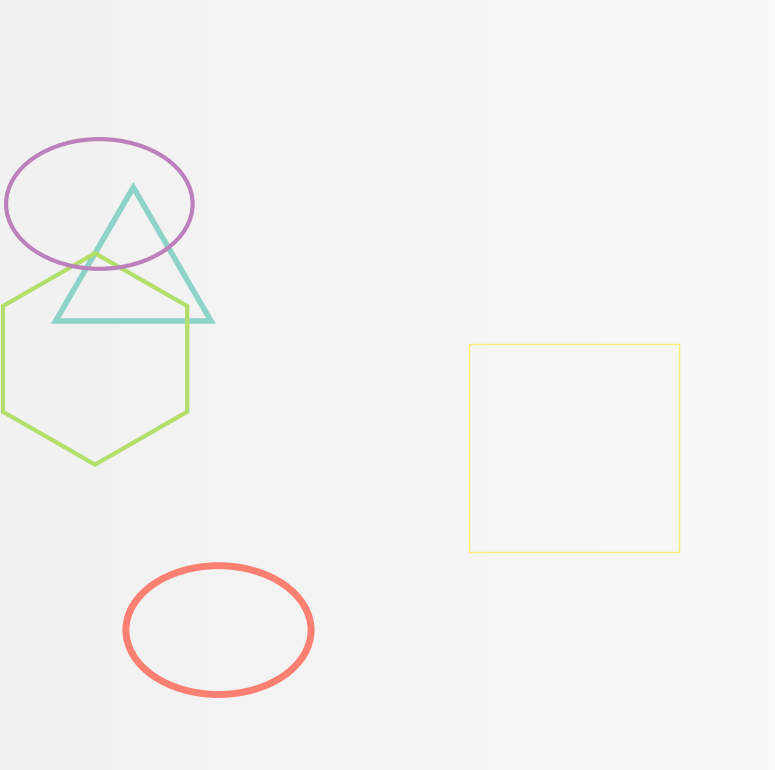[{"shape": "triangle", "thickness": 2, "radius": 0.58, "center": [0.172, 0.641]}, {"shape": "oval", "thickness": 2.5, "radius": 0.6, "center": [0.282, 0.182]}, {"shape": "hexagon", "thickness": 1.5, "radius": 0.69, "center": [0.123, 0.534]}, {"shape": "oval", "thickness": 1.5, "radius": 0.6, "center": [0.128, 0.735]}, {"shape": "square", "thickness": 0.5, "radius": 0.68, "center": [0.74, 0.418]}]